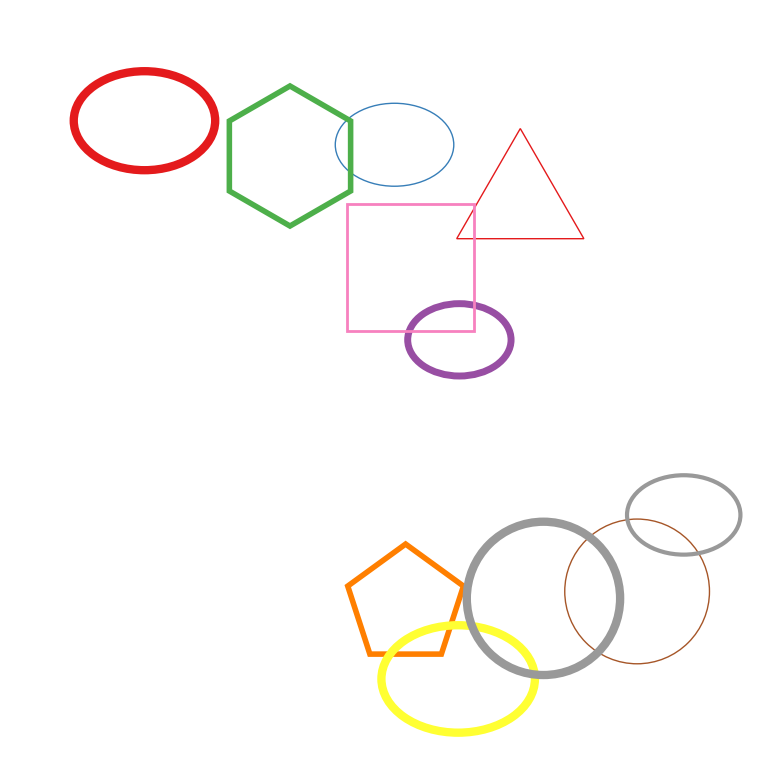[{"shape": "oval", "thickness": 3, "radius": 0.46, "center": [0.188, 0.843]}, {"shape": "triangle", "thickness": 0.5, "radius": 0.48, "center": [0.676, 0.738]}, {"shape": "oval", "thickness": 0.5, "radius": 0.38, "center": [0.512, 0.812]}, {"shape": "hexagon", "thickness": 2, "radius": 0.45, "center": [0.377, 0.797]}, {"shape": "oval", "thickness": 2.5, "radius": 0.34, "center": [0.597, 0.559]}, {"shape": "pentagon", "thickness": 2, "radius": 0.4, "center": [0.527, 0.214]}, {"shape": "oval", "thickness": 3, "radius": 0.5, "center": [0.595, 0.118]}, {"shape": "circle", "thickness": 0.5, "radius": 0.47, "center": [0.827, 0.232]}, {"shape": "square", "thickness": 1, "radius": 0.41, "center": [0.533, 0.652]}, {"shape": "oval", "thickness": 1.5, "radius": 0.37, "center": [0.888, 0.331]}, {"shape": "circle", "thickness": 3, "radius": 0.5, "center": [0.706, 0.223]}]